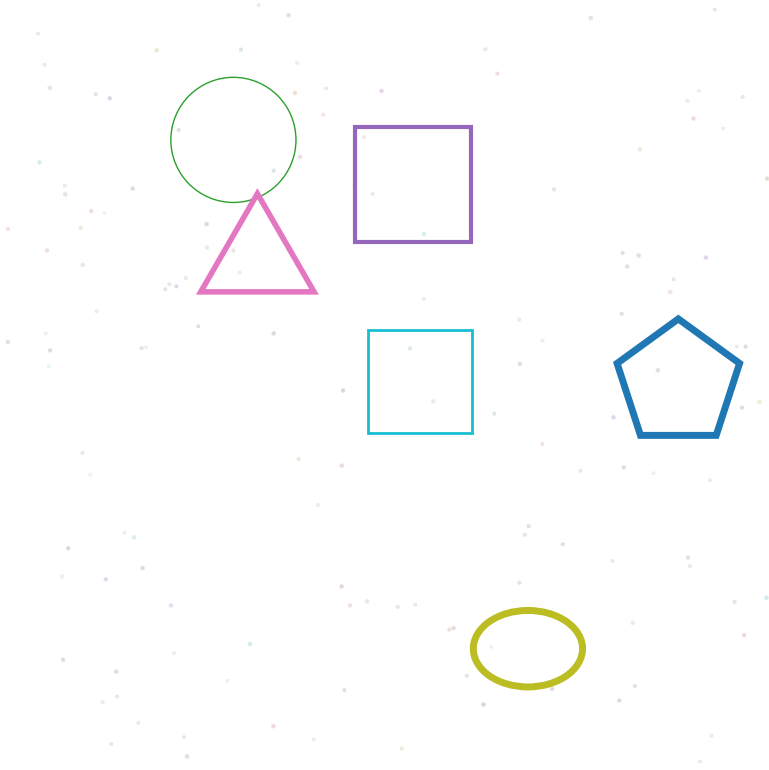[{"shape": "pentagon", "thickness": 2.5, "radius": 0.42, "center": [0.881, 0.502]}, {"shape": "circle", "thickness": 0.5, "radius": 0.41, "center": [0.303, 0.818]}, {"shape": "square", "thickness": 1.5, "radius": 0.37, "center": [0.536, 0.761]}, {"shape": "triangle", "thickness": 2, "radius": 0.42, "center": [0.334, 0.663]}, {"shape": "oval", "thickness": 2.5, "radius": 0.35, "center": [0.686, 0.158]}, {"shape": "square", "thickness": 1, "radius": 0.34, "center": [0.546, 0.505]}]